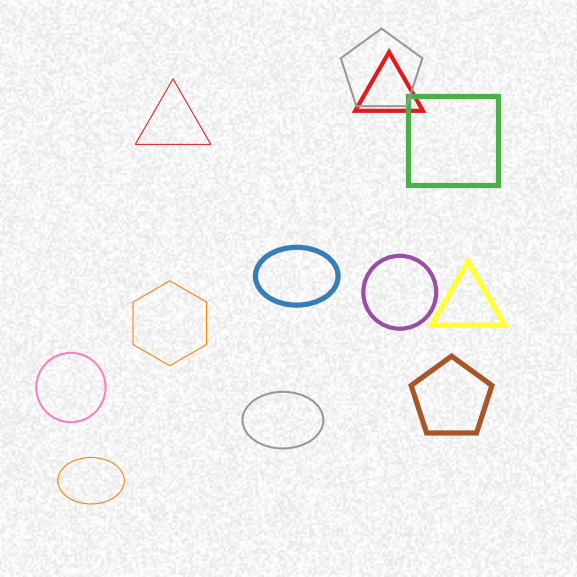[{"shape": "triangle", "thickness": 0.5, "radius": 0.38, "center": [0.3, 0.787]}, {"shape": "triangle", "thickness": 2, "radius": 0.34, "center": [0.674, 0.841]}, {"shape": "oval", "thickness": 2.5, "radius": 0.36, "center": [0.514, 0.521]}, {"shape": "square", "thickness": 2.5, "radius": 0.39, "center": [0.785, 0.756]}, {"shape": "circle", "thickness": 2, "radius": 0.32, "center": [0.692, 0.493]}, {"shape": "oval", "thickness": 0.5, "radius": 0.29, "center": [0.158, 0.167]}, {"shape": "hexagon", "thickness": 0.5, "radius": 0.37, "center": [0.294, 0.439]}, {"shape": "triangle", "thickness": 2.5, "radius": 0.37, "center": [0.811, 0.473]}, {"shape": "pentagon", "thickness": 2.5, "radius": 0.37, "center": [0.782, 0.309]}, {"shape": "circle", "thickness": 1, "radius": 0.3, "center": [0.123, 0.328]}, {"shape": "oval", "thickness": 1, "radius": 0.35, "center": [0.49, 0.272]}, {"shape": "pentagon", "thickness": 1, "radius": 0.37, "center": [0.661, 0.875]}]